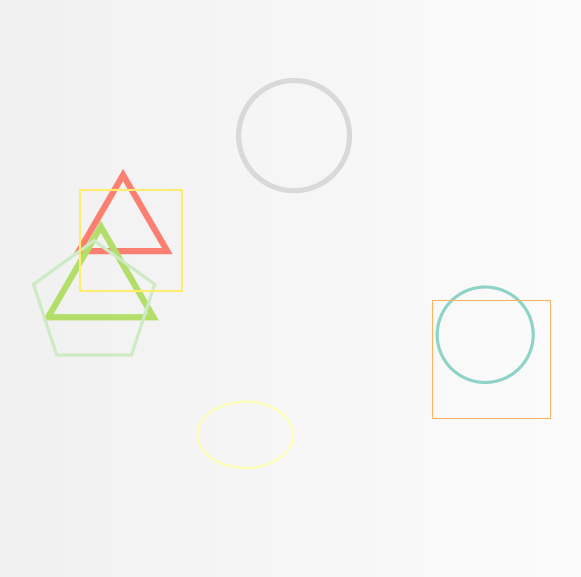[{"shape": "circle", "thickness": 1.5, "radius": 0.41, "center": [0.835, 0.42]}, {"shape": "oval", "thickness": 1, "radius": 0.41, "center": [0.422, 0.246]}, {"shape": "triangle", "thickness": 3, "radius": 0.44, "center": [0.212, 0.608]}, {"shape": "square", "thickness": 0.5, "radius": 0.51, "center": [0.845, 0.377]}, {"shape": "triangle", "thickness": 3, "radius": 0.52, "center": [0.173, 0.502]}, {"shape": "circle", "thickness": 2.5, "radius": 0.48, "center": [0.506, 0.764]}, {"shape": "pentagon", "thickness": 1.5, "radius": 0.55, "center": [0.162, 0.473]}, {"shape": "square", "thickness": 1, "radius": 0.44, "center": [0.225, 0.583]}]